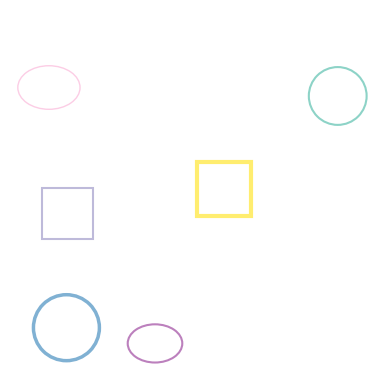[{"shape": "circle", "thickness": 1.5, "radius": 0.38, "center": [0.877, 0.751]}, {"shape": "square", "thickness": 1.5, "radius": 0.33, "center": [0.175, 0.445]}, {"shape": "circle", "thickness": 2.5, "radius": 0.43, "center": [0.173, 0.149]}, {"shape": "oval", "thickness": 1, "radius": 0.4, "center": [0.127, 0.773]}, {"shape": "oval", "thickness": 1.5, "radius": 0.35, "center": [0.403, 0.108]}, {"shape": "square", "thickness": 3, "radius": 0.35, "center": [0.581, 0.509]}]